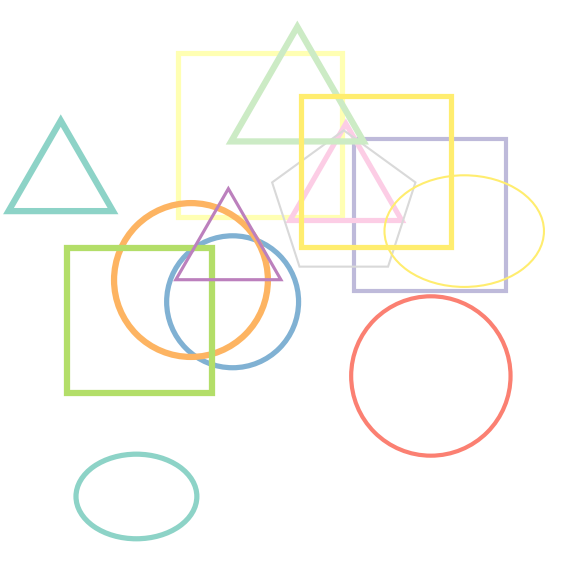[{"shape": "triangle", "thickness": 3, "radius": 0.52, "center": [0.105, 0.686]}, {"shape": "oval", "thickness": 2.5, "radius": 0.52, "center": [0.236, 0.139]}, {"shape": "square", "thickness": 2.5, "radius": 0.71, "center": [0.45, 0.766]}, {"shape": "square", "thickness": 2, "radius": 0.66, "center": [0.745, 0.626]}, {"shape": "circle", "thickness": 2, "radius": 0.69, "center": [0.746, 0.348]}, {"shape": "circle", "thickness": 2.5, "radius": 0.57, "center": [0.403, 0.477]}, {"shape": "circle", "thickness": 3, "radius": 0.67, "center": [0.331, 0.514]}, {"shape": "square", "thickness": 3, "radius": 0.63, "center": [0.242, 0.444]}, {"shape": "triangle", "thickness": 2.5, "radius": 0.56, "center": [0.599, 0.673]}, {"shape": "pentagon", "thickness": 1, "radius": 0.65, "center": [0.595, 0.643]}, {"shape": "triangle", "thickness": 1.5, "radius": 0.53, "center": [0.395, 0.567]}, {"shape": "triangle", "thickness": 3, "radius": 0.66, "center": [0.515, 0.82]}, {"shape": "oval", "thickness": 1, "radius": 0.69, "center": [0.804, 0.599]}, {"shape": "square", "thickness": 2.5, "radius": 0.65, "center": [0.651, 0.702]}]